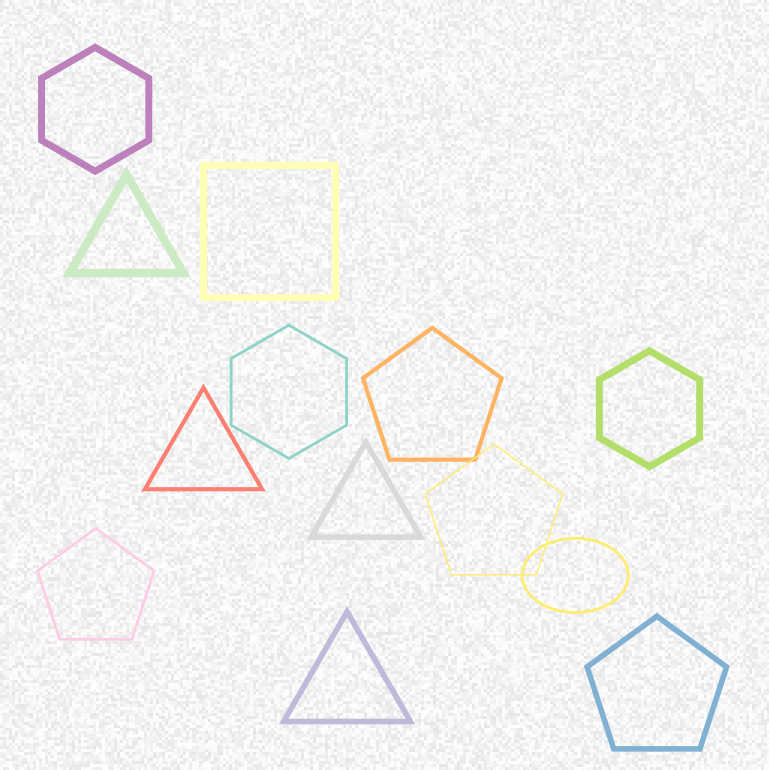[{"shape": "hexagon", "thickness": 1, "radius": 0.43, "center": [0.375, 0.491]}, {"shape": "square", "thickness": 2.5, "radius": 0.43, "center": [0.349, 0.7]}, {"shape": "triangle", "thickness": 2, "radius": 0.48, "center": [0.451, 0.111]}, {"shape": "triangle", "thickness": 1.5, "radius": 0.44, "center": [0.264, 0.409]}, {"shape": "pentagon", "thickness": 2, "radius": 0.48, "center": [0.853, 0.104]}, {"shape": "pentagon", "thickness": 1.5, "radius": 0.47, "center": [0.561, 0.48]}, {"shape": "hexagon", "thickness": 2.5, "radius": 0.38, "center": [0.844, 0.469]}, {"shape": "pentagon", "thickness": 1, "radius": 0.4, "center": [0.124, 0.234]}, {"shape": "triangle", "thickness": 2, "radius": 0.41, "center": [0.475, 0.344]}, {"shape": "hexagon", "thickness": 2.5, "radius": 0.4, "center": [0.124, 0.858]}, {"shape": "triangle", "thickness": 3, "radius": 0.43, "center": [0.164, 0.688]}, {"shape": "oval", "thickness": 1, "radius": 0.34, "center": [0.747, 0.253]}, {"shape": "pentagon", "thickness": 0.5, "radius": 0.47, "center": [0.641, 0.329]}]